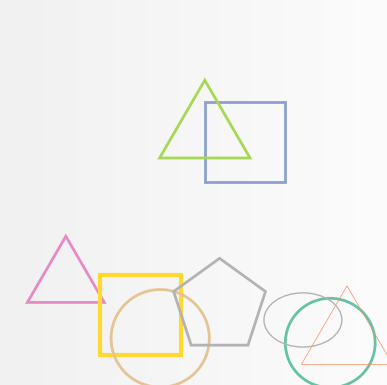[{"shape": "circle", "thickness": 2, "radius": 0.58, "center": [0.852, 0.109]}, {"shape": "triangle", "thickness": 0.5, "radius": 0.68, "center": [0.895, 0.122]}, {"shape": "square", "thickness": 2, "radius": 0.52, "center": [0.632, 0.631]}, {"shape": "triangle", "thickness": 2, "radius": 0.57, "center": [0.17, 0.272]}, {"shape": "triangle", "thickness": 2, "radius": 0.67, "center": [0.529, 0.657]}, {"shape": "square", "thickness": 3, "radius": 0.52, "center": [0.363, 0.182]}, {"shape": "circle", "thickness": 2, "radius": 0.63, "center": [0.413, 0.121]}, {"shape": "oval", "thickness": 1, "radius": 0.5, "center": [0.782, 0.169]}, {"shape": "pentagon", "thickness": 2, "radius": 0.62, "center": [0.567, 0.204]}]